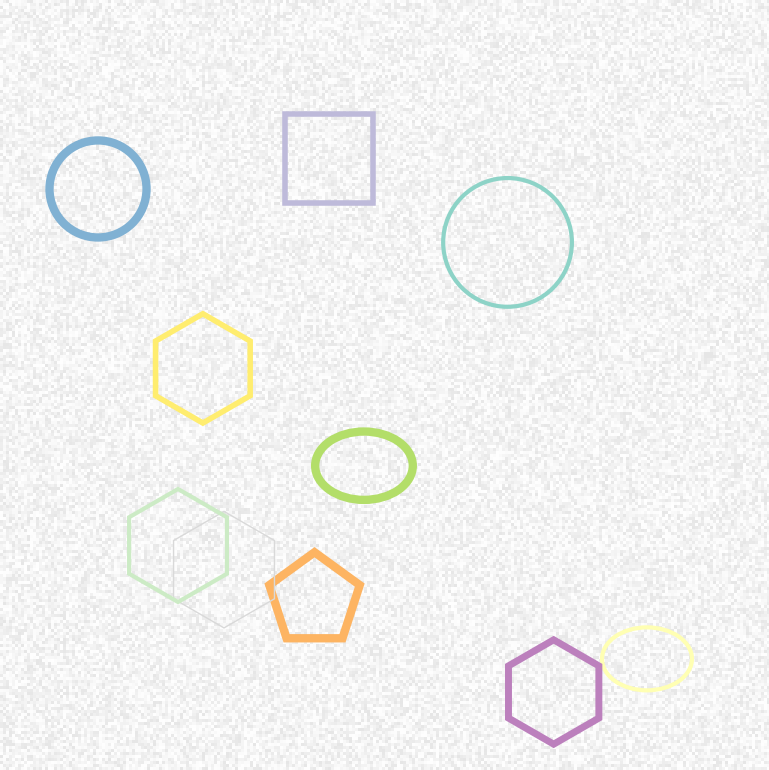[{"shape": "circle", "thickness": 1.5, "radius": 0.42, "center": [0.659, 0.685]}, {"shape": "oval", "thickness": 1.5, "radius": 0.29, "center": [0.84, 0.144]}, {"shape": "square", "thickness": 2, "radius": 0.29, "center": [0.427, 0.794]}, {"shape": "circle", "thickness": 3, "radius": 0.32, "center": [0.127, 0.755]}, {"shape": "pentagon", "thickness": 3, "radius": 0.31, "center": [0.408, 0.221]}, {"shape": "oval", "thickness": 3, "radius": 0.32, "center": [0.473, 0.395]}, {"shape": "hexagon", "thickness": 0.5, "radius": 0.38, "center": [0.291, 0.26]}, {"shape": "hexagon", "thickness": 2.5, "radius": 0.34, "center": [0.719, 0.101]}, {"shape": "hexagon", "thickness": 1.5, "radius": 0.37, "center": [0.231, 0.292]}, {"shape": "hexagon", "thickness": 2, "radius": 0.35, "center": [0.263, 0.522]}]